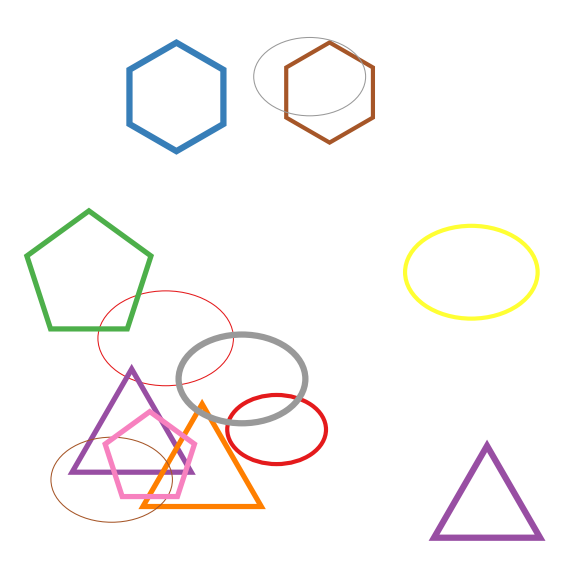[{"shape": "oval", "thickness": 2, "radius": 0.43, "center": [0.479, 0.255]}, {"shape": "oval", "thickness": 0.5, "radius": 0.59, "center": [0.287, 0.413]}, {"shape": "hexagon", "thickness": 3, "radius": 0.47, "center": [0.306, 0.831]}, {"shape": "pentagon", "thickness": 2.5, "radius": 0.56, "center": [0.154, 0.521]}, {"shape": "triangle", "thickness": 2.5, "radius": 0.6, "center": [0.228, 0.241]}, {"shape": "triangle", "thickness": 3, "radius": 0.53, "center": [0.843, 0.121]}, {"shape": "triangle", "thickness": 2.5, "radius": 0.59, "center": [0.35, 0.181]}, {"shape": "oval", "thickness": 2, "radius": 0.57, "center": [0.816, 0.528]}, {"shape": "hexagon", "thickness": 2, "radius": 0.43, "center": [0.571, 0.839]}, {"shape": "oval", "thickness": 0.5, "radius": 0.53, "center": [0.193, 0.168]}, {"shape": "pentagon", "thickness": 2.5, "radius": 0.41, "center": [0.259, 0.205]}, {"shape": "oval", "thickness": 0.5, "radius": 0.48, "center": [0.536, 0.866]}, {"shape": "oval", "thickness": 3, "radius": 0.55, "center": [0.419, 0.343]}]